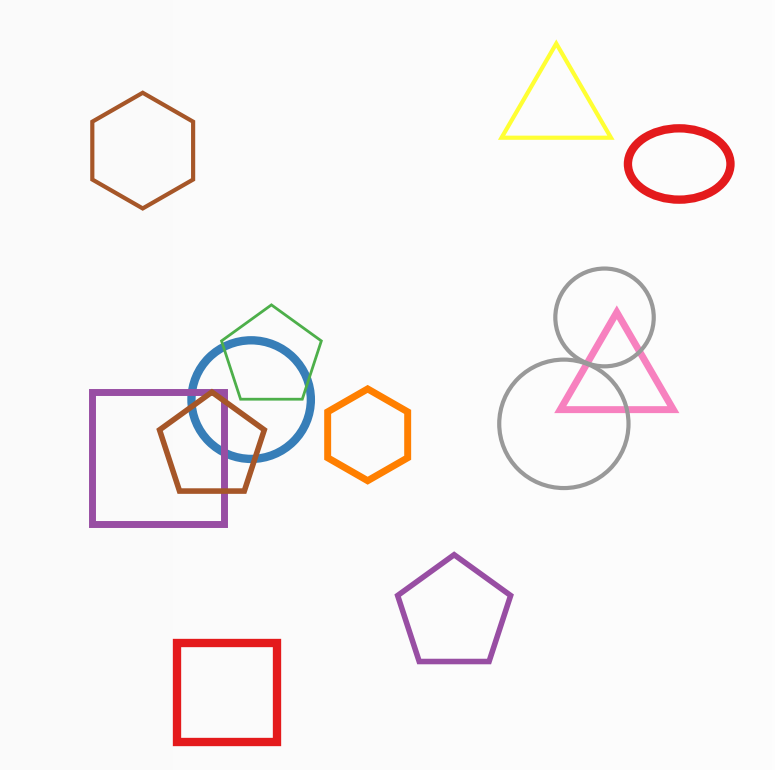[{"shape": "square", "thickness": 3, "radius": 0.32, "center": [0.293, 0.101]}, {"shape": "oval", "thickness": 3, "radius": 0.33, "center": [0.876, 0.787]}, {"shape": "circle", "thickness": 3, "radius": 0.39, "center": [0.324, 0.481]}, {"shape": "pentagon", "thickness": 1, "radius": 0.34, "center": [0.35, 0.536]}, {"shape": "square", "thickness": 2.5, "radius": 0.43, "center": [0.204, 0.405]}, {"shape": "pentagon", "thickness": 2, "radius": 0.38, "center": [0.586, 0.203]}, {"shape": "hexagon", "thickness": 2.5, "radius": 0.3, "center": [0.474, 0.435]}, {"shape": "triangle", "thickness": 1.5, "radius": 0.41, "center": [0.718, 0.862]}, {"shape": "pentagon", "thickness": 2, "radius": 0.36, "center": [0.273, 0.42]}, {"shape": "hexagon", "thickness": 1.5, "radius": 0.38, "center": [0.184, 0.804]}, {"shape": "triangle", "thickness": 2.5, "radius": 0.42, "center": [0.796, 0.51]}, {"shape": "circle", "thickness": 1.5, "radius": 0.42, "center": [0.728, 0.45]}, {"shape": "circle", "thickness": 1.5, "radius": 0.32, "center": [0.78, 0.588]}]